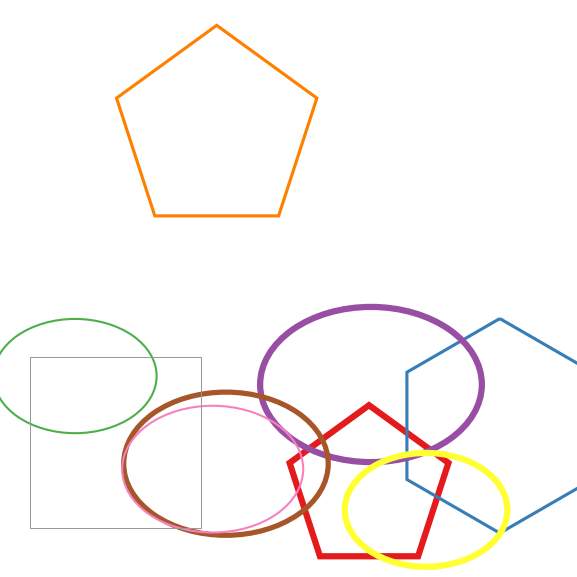[{"shape": "pentagon", "thickness": 3, "radius": 0.72, "center": [0.639, 0.153]}, {"shape": "hexagon", "thickness": 1.5, "radius": 0.93, "center": [0.865, 0.262]}, {"shape": "oval", "thickness": 1, "radius": 0.71, "center": [0.13, 0.348]}, {"shape": "oval", "thickness": 3, "radius": 0.96, "center": [0.642, 0.333]}, {"shape": "pentagon", "thickness": 1.5, "radius": 0.91, "center": [0.375, 0.773]}, {"shape": "oval", "thickness": 3, "radius": 0.7, "center": [0.738, 0.116]}, {"shape": "oval", "thickness": 2.5, "radius": 0.89, "center": [0.391, 0.196]}, {"shape": "oval", "thickness": 1, "radius": 0.78, "center": [0.368, 0.187]}, {"shape": "square", "thickness": 0.5, "radius": 0.74, "center": [0.199, 0.233]}]